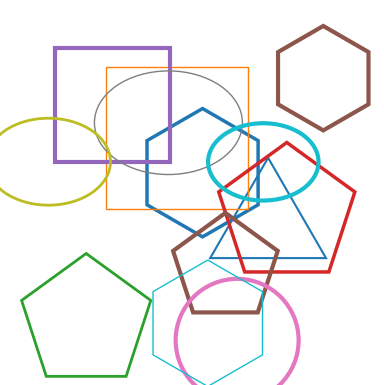[{"shape": "hexagon", "thickness": 2.5, "radius": 0.83, "center": [0.526, 0.551]}, {"shape": "triangle", "thickness": 1.5, "radius": 0.87, "center": [0.696, 0.416]}, {"shape": "square", "thickness": 1, "radius": 0.92, "center": [0.46, 0.641]}, {"shape": "pentagon", "thickness": 2, "radius": 0.88, "center": [0.224, 0.165]}, {"shape": "pentagon", "thickness": 2.5, "radius": 0.93, "center": [0.745, 0.444]}, {"shape": "square", "thickness": 3, "radius": 0.75, "center": [0.293, 0.727]}, {"shape": "pentagon", "thickness": 3, "radius": 0.71, "center": [0.585, 0.304]}, {"shape": "hexagon", "thickness": 3, "radius": 0.68, "center": [0.84, 0.797]}, {"shape": "circle", "thickness": 3, "radius": 0.8, "center": [0.616, 0.116]}, {"shape": "oval", "thickness": 1, "radius": 0.96, "center": [0.437, 0.681]}, {"shape": "oval", "thickness": 2, "radius": 0.81, "center": [0.126, 0.58]}, {"shape": "hexagon", "thickness": 1, "radius": 0.82, "center": [0.54, 0.16]}, {"shape": "oval", "thickness": 3, "radius": 0.72, "center": [0.684, 0.58]}]